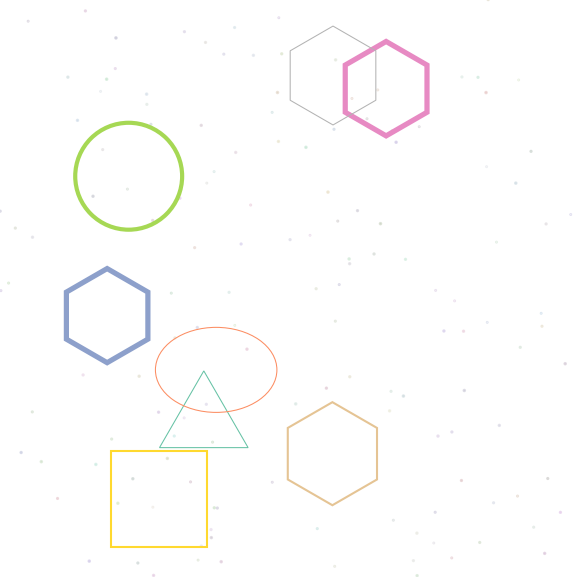[{"shape": "triangle", "thickness": 0.5, "radius": 0.44, "center": [0.353, 0.268]}, {"shape": "oval", "thickness": 0.5, "radius": 0.53, "center": [0.374, 0.359]}, {"shape": "hexagon", "thickness": 2.5, "radius": 0.41, "center": [0.186, 0.453]}, {"shape": "hexagon", "thickness": 2.5, "radius": 0.41, "center": [0.669, 0.846]}, {"shape": "circle", "thickness": 2, "radius": 0.46, "center": [0.223, 0.694]}, {"shape": "square", "thickness": 1, "radius": 0.42, "center": [0.275, 0.135]}, {"shape": "hexagon", "thickness": 1, "radius": 0.45, "center": [0.576, 0.214]}, {"shape": "hexagon", "thickness": 0.5, "radius": 0.43, "center": [0.577, 0.868]}]